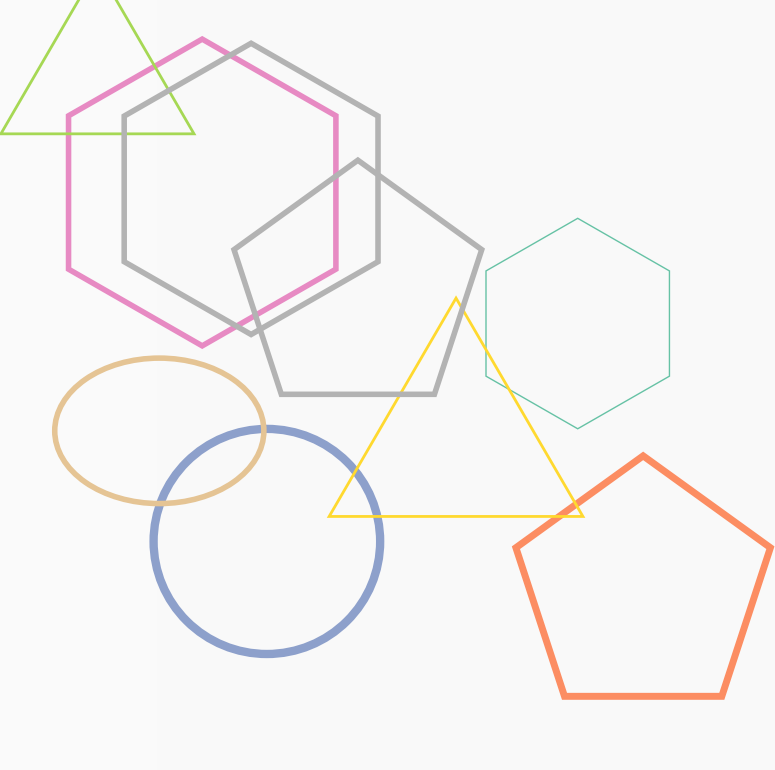[{"shape": "hexagon", "thickness": 0.5, "radius": 0.68, "center": [0.745, 0.58]}, {"shape": "pentagon", "thickness": 2.5, "radius": 0.86, "center": [0.83, 0.235]}, {"shape": "circle", "thickness": 3, "radius": 0.73, "center": [0.344, 0.297]}, {"shape": "hexagon", "thickness": 2, "radius": 1.0, "center": [0.261, 0.75]}, {"shape": "triangle", "thickness": 1, "radius": 0.72, "center": [0.126, 0.898]}, {"shape": "triangle", "thickness": 1, "radius": 0.95, "center": [0.588, 0.424]}, {"shape": "oval", "thickness": 2, "radius": 0.67, "center": [0.206, 0.44]}, {"shape": "pentagon", "thickness": 2, "radius": 0.84, "center": [0.462, 0.624]}, {"shape": "hexagon", "thickness": 2, "radius": 0.95, "center": [0.324, 0.755]}]